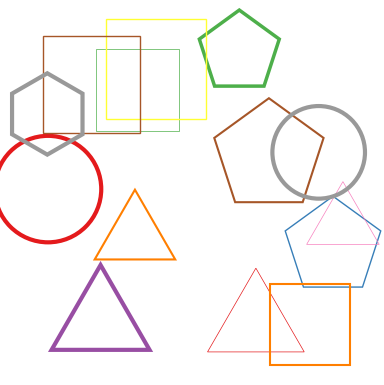[{"shape": "triangle", "thickness": 0.5, "radius": 0.73, "center": [0.665, 0.158]}, {"shape": "circle", "thickness": 3, "radius": 0.69, "center": [0.125, 0.509]}, {"shape": "pentagon", "thickness": 1, "radius": 0.65, "center": [0.865, 0.36]}, {"shape": "pentagon", "thickness": 2.5, "radius": 0.55, "center": [0.622, 0.865]}, {"shape": "square", "thickness": 0.5, "radius": 0.54, "center": [0.356, 0.766]}, {"shape": "triangle", "thickness": 3, "radius": 0.73, "center": [0.261, 0.165]}, {"shape": "square", "thickness": 1.5, "radius": 0.52, "center": [0.806, 0.157]}, {"shape": "triangle", "thickness": 1.5, "radius": 0.6, "center": [0.351, 0.386]}, {"shape": "square", "thickness": 1, "radius": 0.65, "center": [0.406, 0.822]}, {"shape": "pentagon", "thickness": 1.5, "radius": 0.75, "center": [0.698, 0.596]}, {"shape": "square", "thickness": 1, "radius": 0.63, "center": [0.237, 0.78]}, {"shape": "triangle", "thickness": 0.5, "radius": 0.54, "center": [0.891, 0.42]}, {"shape": "circle", "thickness": 3, "radius": 0.6, "center": [0.828, 0.604]}, {"shape": "hexagon", "thickness": 3, "radius": 0.53, "center": [0.123, 0.704]}]